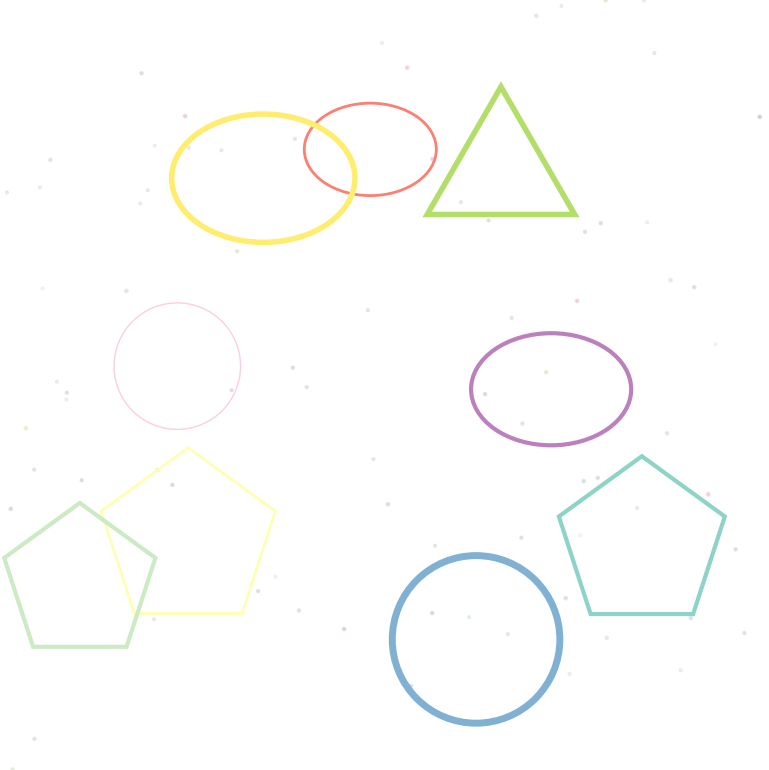[{"shape": "pentagon", "thickness": 1.5, "radius": 0.57, "center": [0.834, 0.294]}, {"shape": "pentagon", "thickness": 1, "radius": 0.59, "center": [0.244, 0.299]}, {"shape": "oval", "thickness": 1, "radius": 0.43, "center": [0.481, 0.806]}, {"shape": "circle", "thickness": 2.5, "radius": 0.54, "center": [0.618, 0.17]}, {"shape": "triangle", "thickness": 2, "radius": 0.55, "center": [0.651, 0.777]}, {"shape": "circle", "thickness": 0.5, "radius": 0.41, "center": [0.23, 0.525]}, {"shape": "oval", "thickness": 1.5, "radius": 0.52, "center": [0.716, 0.494]}, {"shape": "pentagon", "thickness": 1.5, "radius": 0.52, "center": [0.104, 0.244]}, {"shape": "oval", "thickness": 2, "radius": 0.6, "center": [0.342, 0.769]}]